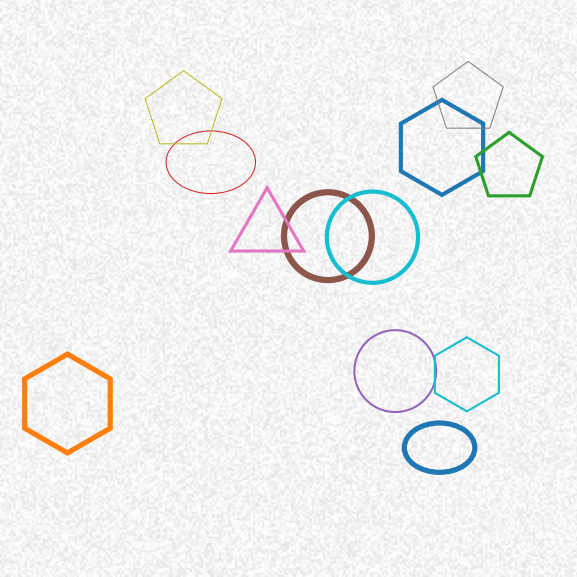[{"shape": "oval", "thickness": 2.5, "radius": 0.31, "center": [0.761, 0.224]}, {"shape": "hexagon", "thickness": 2, "radius": 0.41, "center": [0.765, 0.744]}, {"shape": "hexagon", "thickness": 2.5, "radius": 0.43, "center": [0.117, 0.3]}, {"shape": "pentagon", "thickness": 1.5, "radius": 0.3, "center": [0.882, 0.709]}, {"shape": "oval", "thickness": 0.5, "radius": 0.39, "center": [0.365, 0.718]}, {"shape": "circle", "thickness": 1, "radius": 0.35, "center": [0.684, 0.357]}, {"shape": "circle", "thickness": 3, "radius": 0.38, "center": [0.568, 0.59]}, {"shape": "triangle", "thickness": 1.5, "radius": 0.37, "center": [0.463, 0.601]}, {"shape": "pentagon", "thickness": 0.5, "radius": 0.32, "center": [0.811, 0.829]}, {"shape": "pentagon", "thickness": 0.5, "radius": 0.35, "center": [0.318, 0.807]}, {"shape": "circle", "thickness": 2, "radius": 0.4, "center": [0.645, 0.588]}, {"shape": "hexagon", "thickness": 1, "radius": 0.32, "center": [0.808, 0.351]}]